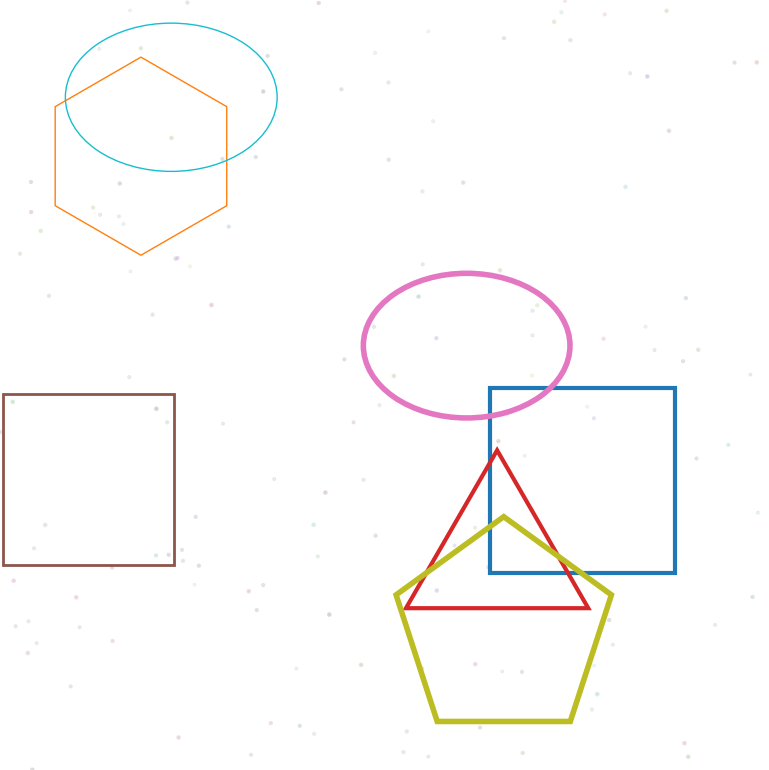[{"shape": "square", "thickness": 1.5, "radius": 0.6, "center": [0.757, 0.376]}, {"shape": "hexagon", "thickness": 0.5, "radius": 0.64, "center": [0.183, 0.797]}, {"shape": "triangle", "thickness": 1.5, "radius": 0.68, "center": [0.646, 0.278]}, {"shape": "square", "thickness": 1, "radius": 0.56, "center": [0.114, 0.378]}, {"shape": "oval", "thickness": 2, "radius": 0.67, "center": [0.606, 0.551]}, {"shape": "pentagon", "thickness": 2, "radius": 0.74, "center": [0.654, 0.182]}, {"shape": "oval", "thickness": 0.5, "radius": 0.69, "center": [0.222, 0.874]}]